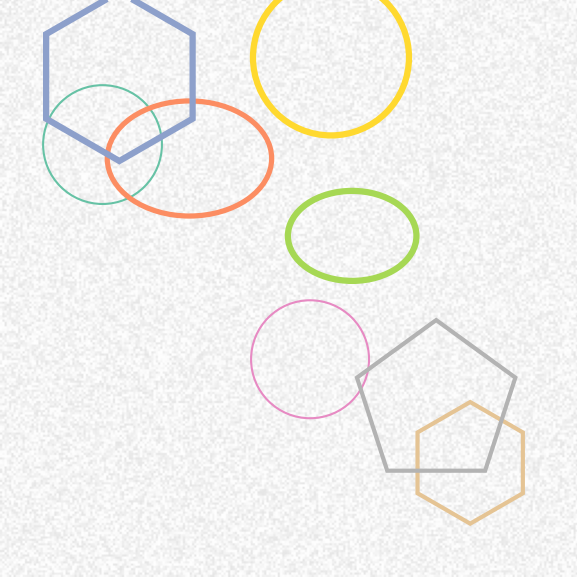[{"shape": "circle", "thickness": 1, "radius": 0.51, "center": [0.178, 0.749]}, {"shape": "oval", "thickness": 2.5, "radius": 0.71, "center": [0.328, 0.725]}, {"shape": "hexagon", "thickness": 3, "radius": 0.73, "center": [0.207, 0.867]}, {"shape": "circle", "thickness": 1, "radius": 0.51, "center": [0.537, 0.377]}, {"shape": "oval", "thickness": 3, "radius": 0.56, "center": [0.61, 0.591]}, {"shape": "circle", "thickness": 3, "radius": 0.68, "center": [0.573, 0.9]}, {"shape": "hexagon", "thickness": 2, "radius": 0.53, "center": [0.814, 0.198]}, {"shape": "pentagon", "thickness": 2, "radius": 0.72, "center": [0.755, 0.301]}]